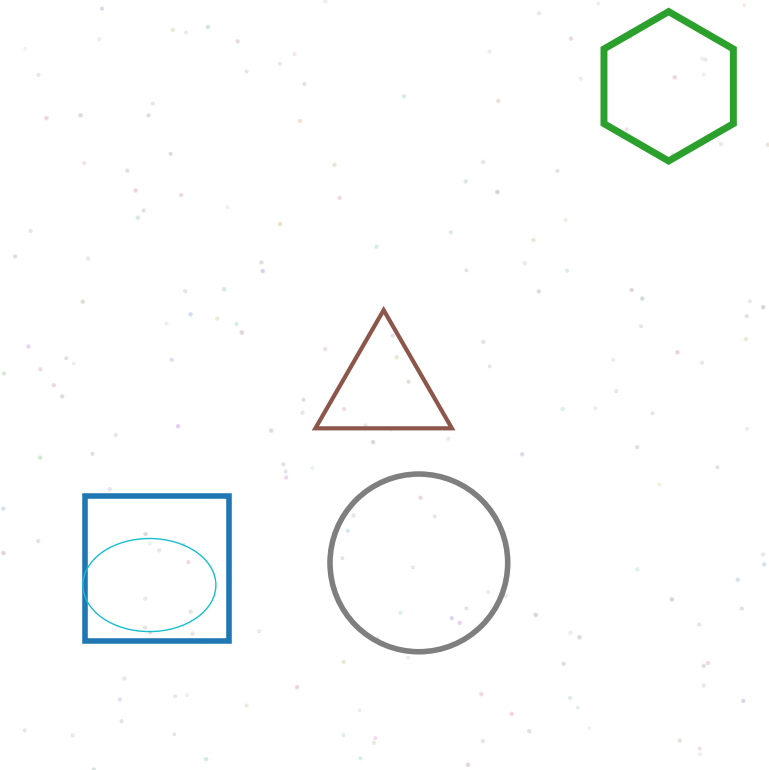[{"shape": "square", "thickness": 2, "radius": 0.47, "center": [0.204, 0.262]}, {"shape": "hexagon", "thickness": 2.5, "radius": 0.49, "center": [0.868, 0.888]}, {"shape": "triangle", "thickness": 1.5, "radius": 0.51, "center": [0.498, 0.495]}, {"shape": "circle", "thickness": 2, "radius": 0.58, "center": [0.544, 0.269]}, {"shape": "oval", "thickness": 0.5, "radius": 0.43, "center": [0.194, 0.24]}]